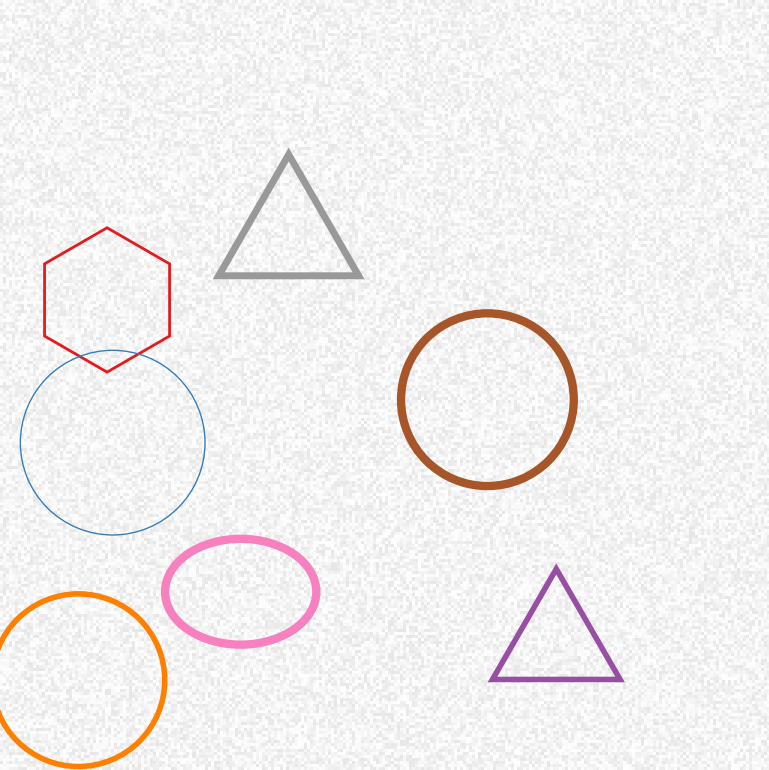[{"shape": "hexagon", "thickness": 1, "radius": 0.47, "center": [0.139, 0.61]}, {"shape": "circle", "thickness": 0.5, "radius": 0.6, "center": [0.146, 0.425]}, {"shape": "triangle", "thickness": 2, "radius": 0.48, "center": [0.722, 0.165]}, {"shape": "circle", "thickness": 2, "radius": 0.56, "center": [0.102, 0.117]}, {"shape": "circle", "thickness": 3, "radius": 0.56, "center": [0.633, 0.481]}, {"shape": "oval", "thickness": 3, "radius": 0.49, "center": [0.313, 0.232]}, {"shape": "triangle", "thickness": 2.5, "radius": 0.52, "center": [0.375, 0.694]}]